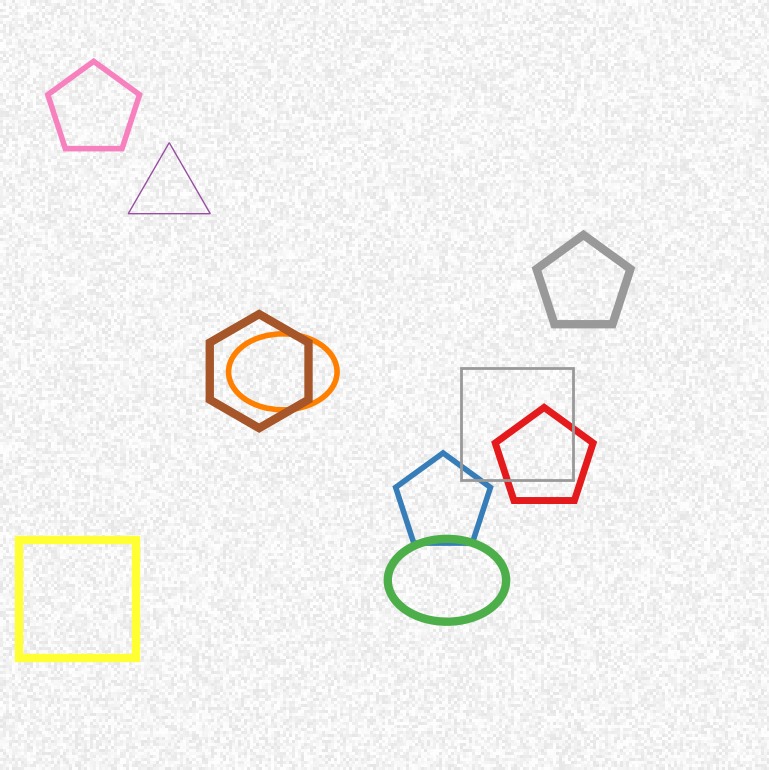[{"shape": "pentagon", "thickness": 2.5, "radius": 0.33, "center": [0.707, 0.404]}, {"shape": "pentagon", "thickness": 2, "radius": 0.32, "center": [0.575, 0.347]}, {"shape": "oval", "thickness": 3, "radius": 0.38, "center": [0.58, 0.246]}, {"shape": "triangle", "thickness": 0.5, "radius": 0.31, "center": [0.22, 0.753]}, {"shape": "oval", "thickness": 2, "radius": 0.35, "center": [0.367, 0.517]}, {"shape": "square", "thickness": 3, "radius": 0.38, "center": [0.101, 0.222]}, {"shape": "hexagon", "thickness": 3, "radius": 0.37, "center": [0.337, 0.518]}, {"shape": "pentagon", "thickness": 2, "radius": 0.31, "center": [0.122, 0.858]}, {"shape": "pentagon", "thickness": 3, "radius": 0.32, "center": [0.758, 0.631]}, {"shape": "square", "thickness": 1, "radius": 0.37, "center": [0.672, 0.449]}]